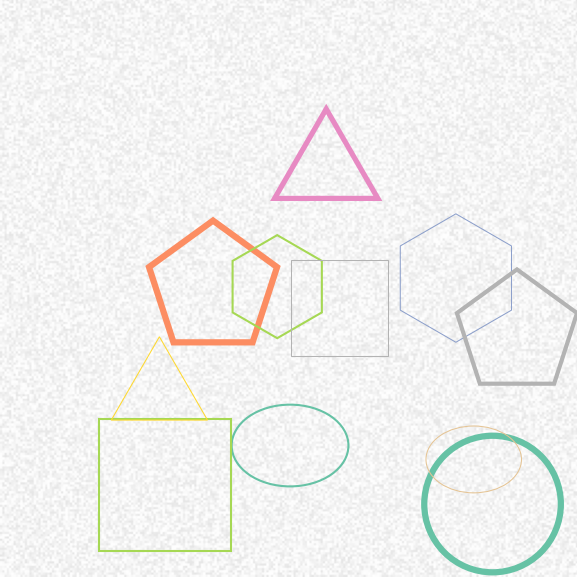[{"shape": "circle", "thickness": 3, "radius": 0.59, "center": [0.853, 0.126]}, {"shape": "oval", "thickness": 1, "radius": 0.51, "center": [0.502, 0.228]}, {"shape": "pentagon", "thickness": 3, "radius": 0.58, "center": [0.369, 0.501]}, {"shape": "hexagon", "thickness": 0.5, "radius": 0.56, "center": [0.789, 0.518]}, {"shape": "triangle", "thickness": 2.5, "radius": 0.52, "center": [0.565, 0.707]}, {"shape": "square", "thickness": 1, "radius": 0.57, "center": [0.286, 0.159]}, {"shape": "hexagon", "thickness": 1, "radius": 0.45, "center": [0.48, 0.503]}, {"shape": "triangle", "thickness": 0.5, "radius": 0.48, "center": [0.276, 0.32]}, {"shape": "oval", "thickness": 0.5, "radius": 0.41, "center": [0.82, 0.204]}, {"shape": "square", "thickness": 0.5, "radius": 0.42, "center": [0.588, 0.466]}, {"shape": "pentagon", "thickness": 2, "radius": 0.55, "center": [0.895, 0.423]}]